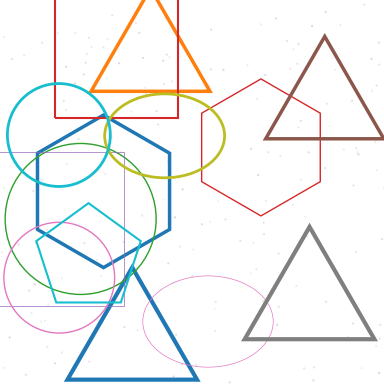[{"shape": "hexagon", "thickness": 2.5, "radius": 0.99, "center": [0.269, 0.503]}, {"shape": "triangle", "thickness": 3, "radius": 0.97, "center": [0.343, 0.111]}, {"shape": "triangle", "thickness": 2.5, "radius": 0.89, "center": [0.391, 0.852]}, {"shape": "circle", "thickness": 1, "radius": 0.98, "center": [0.21, 0.431]}, {"shape": "square", "thickness": 1.5, "radius": 0.8, "center": [0.302, 0.854]}, {"shape": "hexagon", "thickness": 1, "radius": 0.89, "center": [0.678, 0.617]}, {"shape": "square", "thickness": 0.5, "radius": 1.0, "center": [0.122, 0.405]}, {"shape": "triangle", "thickness": 2.5, "radius": 0.89, "center": [0.843, 0.728]}, {"shape": "oval", "thickness": 0.5, "radius": 0.85, "center": [0.54, 0.165]}, {"shape": "circle", "thickness": 1, "radius": 0.72, "center": [0.154, 0.279]}, {"shape": "triangle", "thickness": 3, "radius": 0.97, "center": [0.804, 0.216]}, {"shape": "oval", "thickness": 2, "radius": 0.78, "center": [0.428, 0.647]}, {"shape": "pentagon", "thickness": 1.5, "radius": 0.71, "center": [0.23, 0.33]}, {"shape": "circle", "thickness": 2, "radius": 0.67, "center": [0.153, 0.649]}]